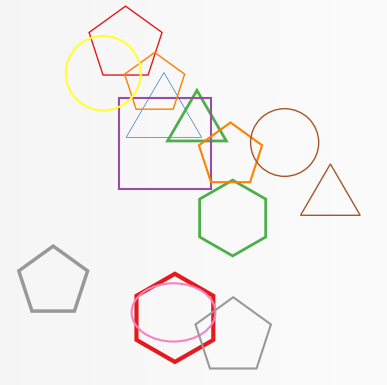[{"shape": "pentagon", "thickness": 1, "radius": 0.49, "center": [0.324, 0.885]}, {"shape": "hexagon", "thickness": 3, "radius": 0.57, "center": [0.451, 0.174]}, {"shape": "triangle", "thickness": 0.5, "radius": 0.56, "center": [0.423, 0.699]}, {"shape": "triangle", "thickness": 2, "radius": 0.44, "center": [0.508, 0.678]}, {"shape": "hexagon", "thickness": 2, "radius": 0.49, "center": [0.6, 0.434]}, {"shape": "square", "thickness": 1.5, "radius": 0.59, "center": [0.427, 0.628]}, {"shape": "pentagon", "thickness": 1, "radius": 0.41, "center": [0.399, 0.782]}, {"shape": "pentagon", "thickness": 1.5, "radius": 0.43, "center": [0.595, 0.596]}, {"shape": "circle", "thickness": 1.5, "radius": 0.48, "center": [0.266, 0.81]}, {"shape": "circle", "thickness": 1, "radius": 0.44, "center": [0.735, 0.63]}, {"shape": "triangle", "thickness": 1, "radius": 0.44, "center": [0.853, 0.485]}, {"shape": "oval", "thickness": 1.5, "radius": 0.54, "center": [0.448, 0.189]}, {"shape": "pentagon", "thickness": 2.5, "radius": 0.47, "center": [0.137, 0.268]}, {"shape": "pentagon", "thickness": 1.5, "radius": 0.51, "center": [0.602, 0.126]}]